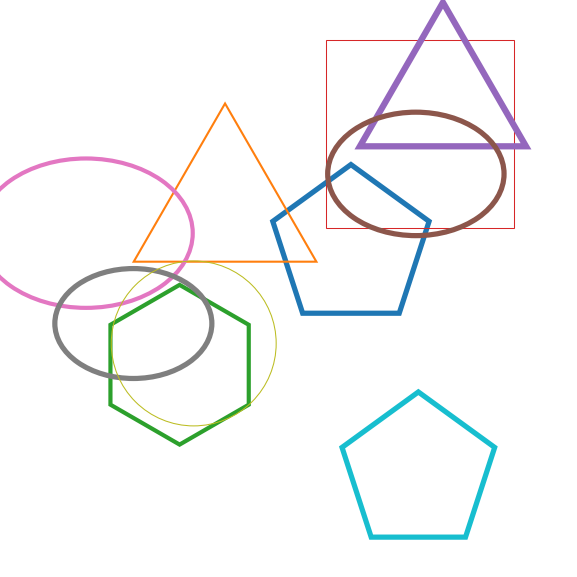[{"shape": "pentagon", "thickness": 2.5, "radius": 0.71, "center": [0.608, 0.572]}, {"shape": "triangle", "thickness": 1, "radius": 0.91, "center": [0.39, 0.637]}, {"shape": "hexagon", "thickness": 2, "radius": 0.69, "center": [0.311, 0.368]}, {"shape": "square", "thickness": 0.5, "radius": 0.82, "center": [0.728, 0.767]}, {"shape": "triangle", "thickness": 3, "radius": 0.83, "center": [0.767, 0.829]}, {"shape": "oval", "thickness": 2.5, "radius": 0.76, "center": [0.72, 0.698]}, {"shape": "oval", "thickness": 2, "radius": 0.92, "center": [0.149, 0.595]}, {"shape": "oval", "thickness": 2.5, "radius": 0.68, "center": [0.231, 0.439]}, {"shape": "circle", "thickness": 0.5, "radius": 0.71, "center": [0.335, 0.404]}, {"shape": "pentagon", "thickness": 2.5, "radius": 0.69, "center": [0.724, 0.181]}]